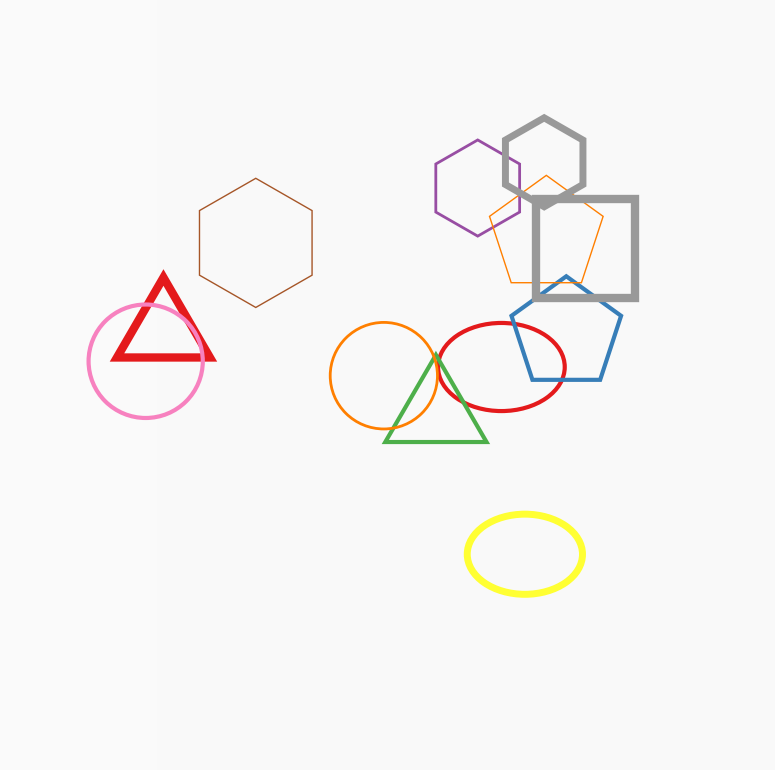[{"shape": "triangle", "thickness": 3, "radius": 0.35, "center": [0.211, 0.57]}, {"shape": "oval", "thickness": 1.5, "radius": 0.41, "center": [0.647, 0.523]}, {"shape": "pentagon", "thickness": 1.5, "radius": 0.37, "center": [0.731, 0.567]}, {"shape": "triangle", "thickness": 1.5, "radius": 0.38, "center": [0.562, 0.464]}, {"shape": "hexagon", "thickness": 1, "radius": 0.31, "center": [0.616, 0.756]}, {"shape": "circle", "thickness": 1, "radius": 0.35, "center": [0.495, 0.512]}, {"shape": "pentagon", "thickness": 0.5, "radius": 0.39, "center": [0.705, 0.695]}, {"shape": "oval", "thickness": 2.5, "radius": 0.37, "center": [0.677, 0.28]}, {"shape": "hexagon", "thickness": 0.5, "radius": 0.42, "center": [0.33, 0.685]}, {"shape": "circle", "thickness": 1.5, "radius": 0.37, "center": [0.188, 0.531]}, {"shape": "square", "thickness": 3, "radius": 0.32, "center": [0.756, 0.677]}, {"shape": "hexagon", "thickness": 2.5, "radius": 0.29, "center": [0.702, 0.789]}]